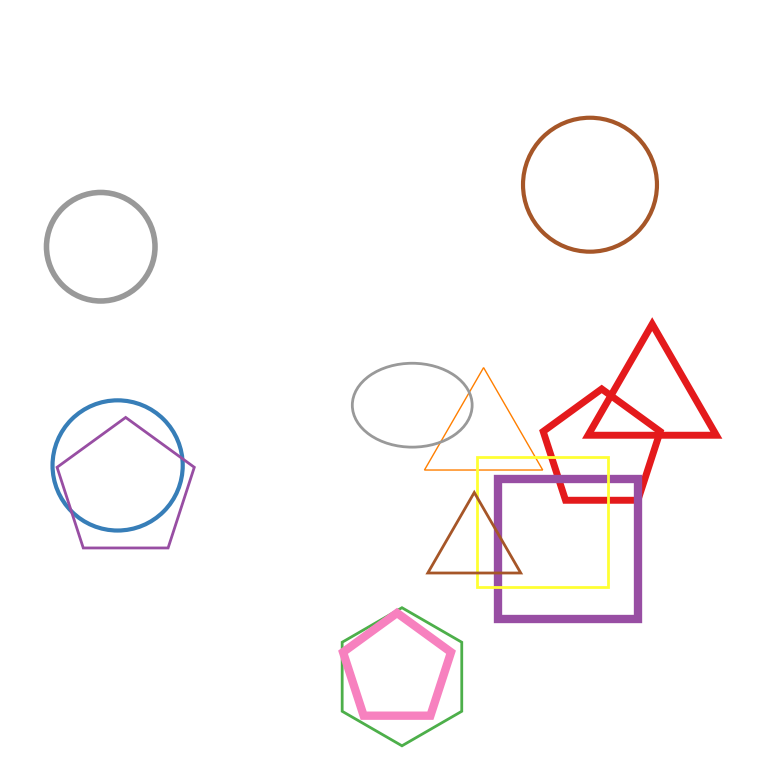[{"shape": "triangle", "thickness": 2.5, "radius": 0.48, "center": [0.847, 0.483]}, {"shape": "pentagon", "thickness": 2.5, "radius": 0.4, "center": [0.781, 0.415]}, {"shape": "circle", "thickness": 1.5, "radius": 0.42, "center": [0.153, 0.396]}, {"shape": "hexagon", "thickness": 1, "radius": 0.45, "center": [0.522, 0.121]}, {"shape": "square", "thickness": 3, "radius": 0.46, "center": [0.737, 0.287]}, {"shape": "pentagon", "thickness": 1, "radius": 0.47, "center": [0.163, 0.364]}, {"shape": "triangle", "thickness": 0.5, "radius": 0.44, "center": [0.628, 0.434]}, {"shape": "square", "thickness": 1, "radius": 0.42, "center": [0.705, 0.322]}, {"shape": "triangle", "thickness": 1, "radius": 0.35, "center": [0.616, 0.291]}, {"shape": "circle", "thickness": 1.5, "radius": 0.43, "center": [0.766, 0.76]}, {"shape": "pentagon", "thickness": 3, "radius": 0.37, "center": [0.516, 0.13]}, {"shape": "circle", "thickness": 2, "radius": 0.35, "center": [0.131, 0.68]}, {"shape": "oval", "thickness": 1, "radius": 0.39, "center": [0.535, 0.474]}]